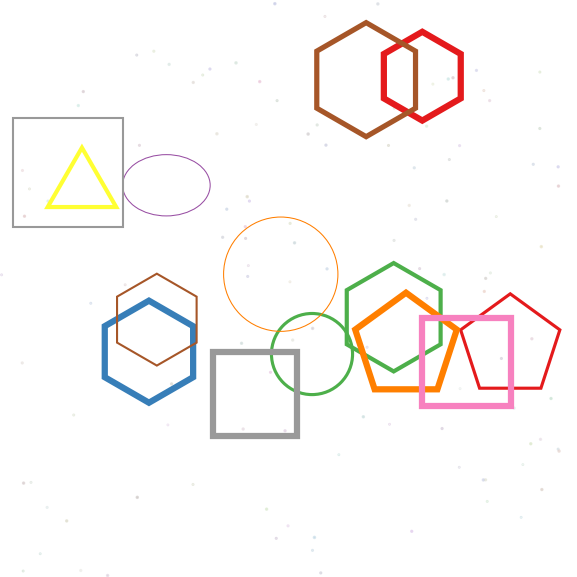[{"shape": "pentagon", "thickness": 1.5, "radius": 0.45, "center": [0.884, 0.4]}, {"shape": "hexagon", "thickness": 3, "radius": 0.38, "center": [0.731, 0.867]}, {"shape": "hexagon", "thickness": 3, "radius": 0.44, "center": [0.258, 0.39]}, {"shape": "circle", "thickness": 1.5, "radius": 0.35, "center": [0.54, 0.386]}, {"shape": "hexagon", "thickness": 2, "radius": 0.47, "center": [0.682, 0.45]}, {"shape": "oval", "thickness": 0.5, "radius": 0.38, "center": [0.288, 0.678]}, {"shape": "circle", "thickness": 0.5, "radius": 0.49, "center": [0.486, 0.524]}, {"shape": "pentagon", "thickness": 3, "radius": 0.46, "center": [0.703, 0.4]}, {"shape": "triangle", "thickness": 2, "radius": 0.34, "center": [0.142, 0.675]}, {"shape": "hexagon", "thickness": 2.5, "radius": 0.49, "center": [0.634, 0.861]}, {"shape": "hexagon", "thickness": 1, "radius": 0.4, "center": [0.272, 0.446]}, {"shape": "square", "thickness": 3, "radius": 0.38, "center": [0.808, 0.372]}, {"shape": "square", "thickness": 3, "radius": 0.36, "center": [0.441, 0.317]}, {"shape": "square", "thickness": 1, "radius": 0.47, "center": [0.118, 0.7]}]